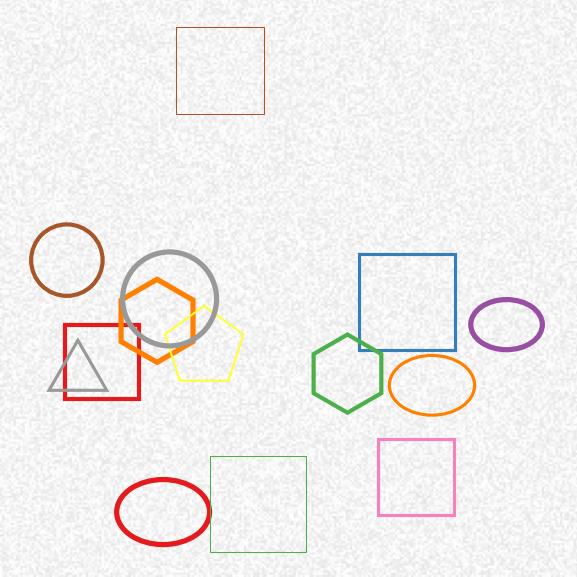[{"shape": "square", "thickness": 2, "radius": 0.32, "center": [0.177, 0.372]}, {"shape": "oval", "thickness": 2.5, "radius": 0.4, "center": [0.282, 0.112]}, {"shape": "square", "thickness": 1.5, "radius": 0.42, "center": [0.705, 0.476]}, {"shape": "hexagon", "thickness": 2, "radius": 0.34, "center": [0.602, 0.352]}, {"shape": "square", "thickness": 0.5, "radius": 0.41, "center": [0.446, 0.126]}, {"shape": "oval", "thickness": 2.5, "radius": 0.31, "center": [0.877, 0.437]}, {"shape": "hexagon", "thickness": 2.5, "radius": 0.36, "center": [0.272, 0.444]}, {"shape": "oval", "thickness": 1.5, "radius": 0.37, "center": [0.748, 0.332]}, {"shape": "pentagon", "thickness": 1, "radius": 0.36, "center": [0.354, 0.398]}, {"shape": "circle", "thickness": 2, "radius": 0.31, "center": [0.116, 0.549]}, {"shape": "square", "thickness": 0.5, "radius": 0.38, "center": [0.381, 0.877]}, {"shape": "square", "thickness": 1.5, "radius": 0.33, "center": [0.72, 0.173]}, {"shape": "circle", "thickness": 2.5, "radius": 0.41, "center": [0.294, 0.482]}, {"shape": "triangle", "thickness": 1.5, "radius": 0.29, "center": [0.135, 0.352]}]